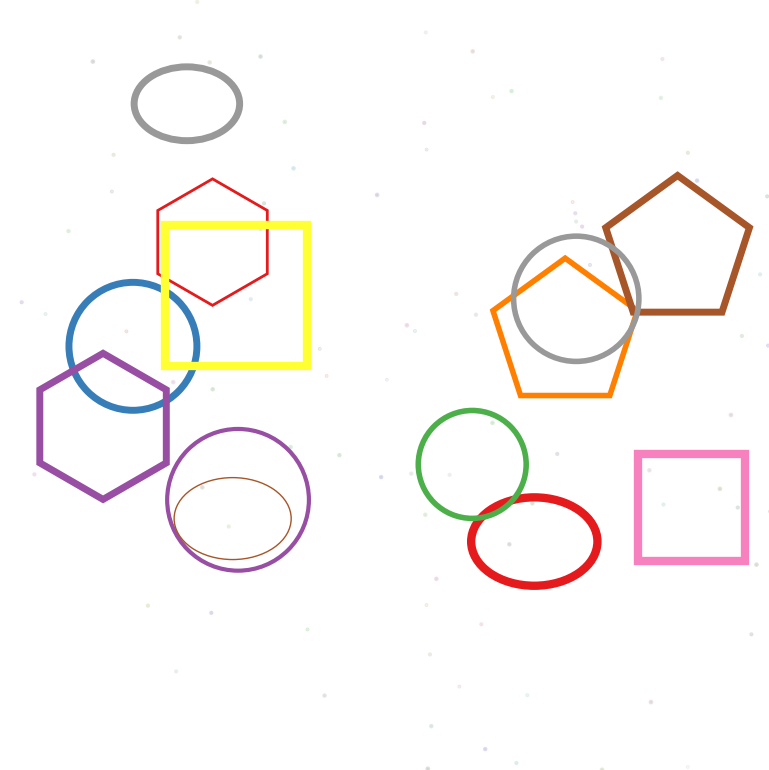[{"shape": "oval", "thickness": 3, "radius": 0.41, "center": [0.694, 0.297]}, {"shape": "hexagon", "thickness": 1, "radius": 0.41, "center": [0.276, 0.686]}, {"shape": "circle", "thickness": 2.5, "radius": 0.42, "center": [0.173, 0.55]}, {"shape": "circle", "thickness": 2, "radius": 0.35, "center": [0.613, 0.397]}, {"shape": "circle", "thickness": 1.5, "radius": 0.46, "center": [0.309, 0.351]}, {"shape": "hexagon", "thickness": 2.5, "radius": 0.47, "center": [0.134, 0.446]}, {"shape": "pentagon", "thickness": 2, "radius": 0.49, "center": [0.734, 0.566]}, {"shape": "square", "thickness": 3, "radius": 0.46, "center": [0.306, 0.617]}, {"shape": "pentagon", "thickness": 2.5, "radius": 0.49, "center": [0.88, 0.674]}, {"shape": "oval", "thickness": 0.5, "radius": 0.38, "center": [0.302, 0.327]}, {"shape": "square", "thickness": 3, "radius": 0.35, "center": [0.898, 0.341]}, {"shape": "circle", "thickness": 2, "radius": 0.41, "center": [0.748, 0.612]}, {"shape": "oval", "thickness": 2.5, "radius": 0.34, "center": [0.243, 0.865]}]